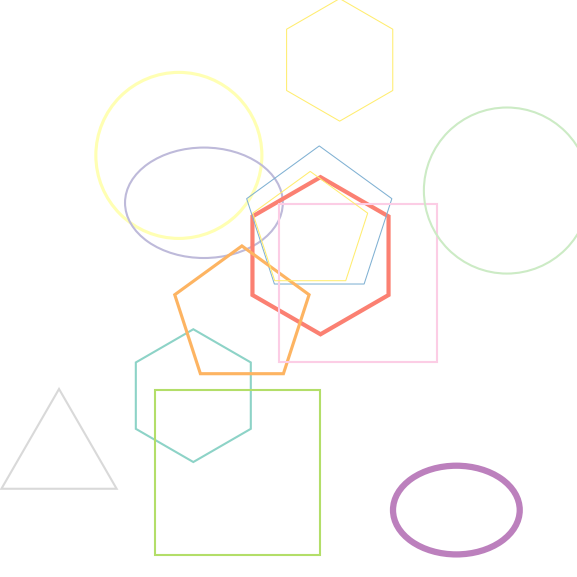[{"shape": "hexagon", "thickness": 1, "radius": 0.57, "center": [0.335, 0.314]}, {"shape": "circle", "thickness": 1.5, "radius": 0.72, "center": [0.31, 0.73]}, {"shape": "oval", "thickness": 1, "radius": 0.68, "center": [0.353, 0.648]}, {"shape": "hexagon", "thickness": 2, "radius": 0.68, "center": [0.555, 0.556]}, {"shape": "pentagon", "thickness": 0.5, "radius": 0.66, "center": [0.553, 0.614]}, {"shape": "pentagon", "thickness": 1.5, "radius": 0.61, "center": [0.419, 0.451]}, {"shape": "square", "thickness": 1, "radius": 0.71, "center": [0.411, 0.181]}, {"shape": "square", "thickness": 1, "radius": 0.68, "center": [0.62, 0.509]}, {"shape": "triangle", "thickness": 1, "radius": 0.58, "center": [0.102, 0.21]}, {"shape": "oval", "thickness": 3, "radius": 0.55, "center": [0.79, 0.116]}, {"shape": "circle", "thickness": 1, "radius": 0.72, "center": [0.878, 0.669]}, {"shape": "hexagon", "thickness": 0.5, "radius": 0.53, "center": [0.588, 0.895]}, {"shape": "pentagon", "thickness": 0.5, "radius": 0.52, "center": [0.537, 0.598]}]